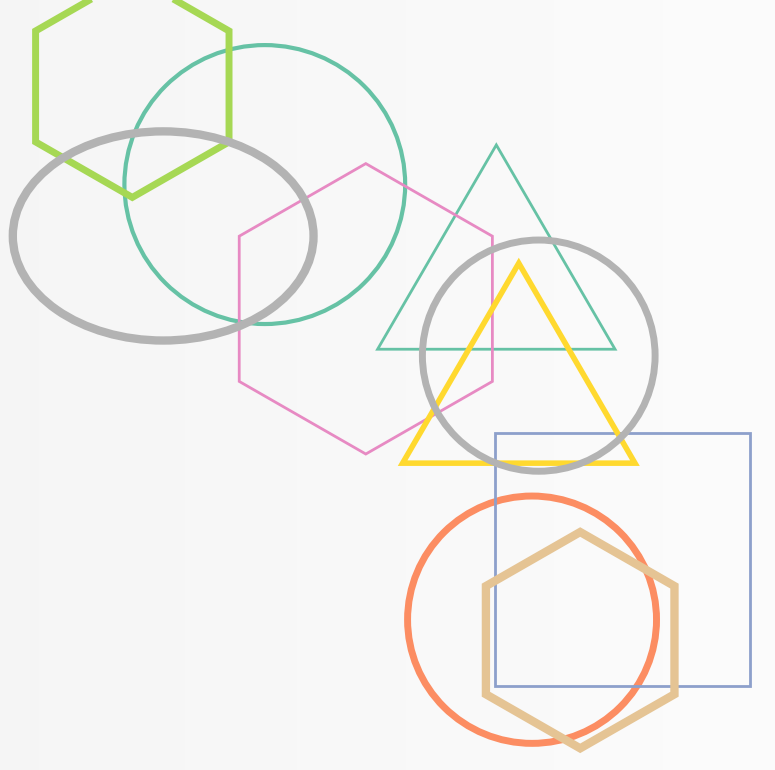[{"shape": "circle", "thickness": 1.5, "radius": 0.91, "center": [0.342, 0.76]}, {"shape": "triangle", "thickness": 1, "radius": 0.88, "center": [0.64, 0.635]}, {"shape": "circle", "thickness": 2.5, "radius": 0.8, "center": [0.687, 0.195]}, {"shape": "square", "thickness": 1, "radius": 0.82, "center": [0.803, 0.273]}, {"shape": "hexagon", "thickness": 1, "radius": 0.94, "center": [0.472, 0.599]}, {"shape": "hexagon", "thickness": 2.5, "radius": 0.72, "center": [0.171, 0.888]}, {"shape": "triangle", "thickness": 2, "radius": 0.87, "center": [0.669, 0.485]}, {"shape": "hexagon", "thickness": 3, "radius": 0.7, "center": [0.749, 0.169]}, {"shape": "circle", "thickness": 2.5, "radius": 0.75, "center": [0.695, 0.538]}, {"shape": "oval", "thickness": 3, "radius": 0.97, "center": [0.211, 0.694]}]